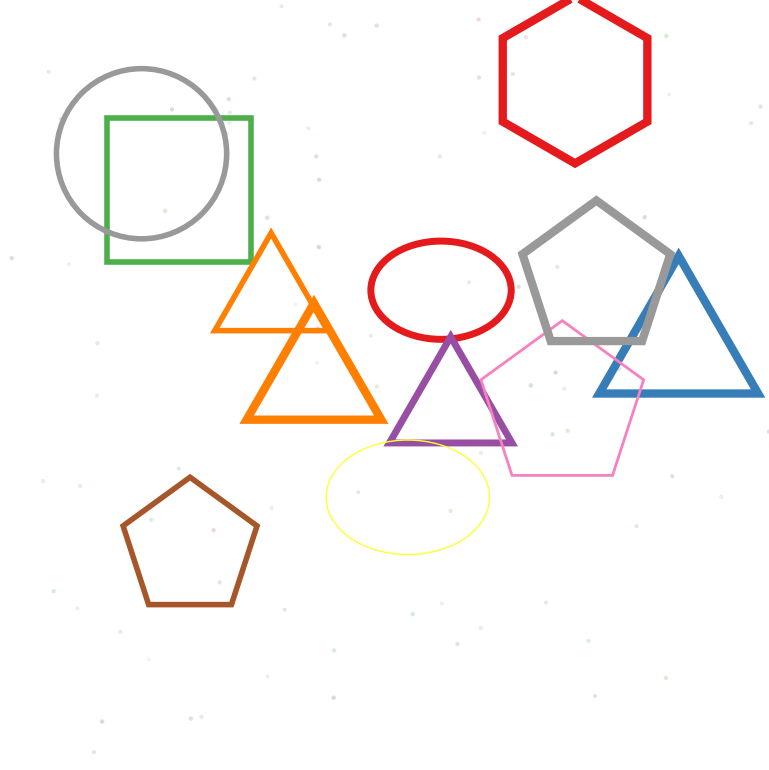[{"shape": "hexagon", "thickness": 3, "radius": 0.54, "center": [0.747, 0.896]}, {"shape": "oval", "thickness": 2.5, "radius": 0.46, "center": [0.573, 0.623]}, {"shape": "triangle", "thickness": 3, "radius": 0.6, "center": [0.881, 0.548]}, {"shape": "square", "thickness": 2, "radius": 0.47, "center": [0.233, 0.753]}, {"shape": "triangle", "thickness": 2.5, "radius": 0.46, "center": [0.585, 0.471]}, {"shape": "triangle", "thickness": 2, "radius": 0.42, "center": [0.352, 0.613]}, {"shape": "triangle", "thickness": 3, "radius": 0.5, "center": [0.408, 0.505]}, {"shape": "oval", "thickness": 0.5, "radius": 0.53, "center": [0.53, 0.354]}, {"shape": "pentagon", "thickness": 2, "radius": 0.46, "center": [0.247, 0.289]}, {"shape": "pentagon", "thickness": 1, "radius": 0.56, "center": [0.73, 0.472]}, {"shape": "circle", "thickness": 2, "radius": 0.55, "center": [0.184, 0.8]}, {"shape": "pentagon", "thickness": 3, "radius": 0.5, "center": [0.775, 0.639]}]